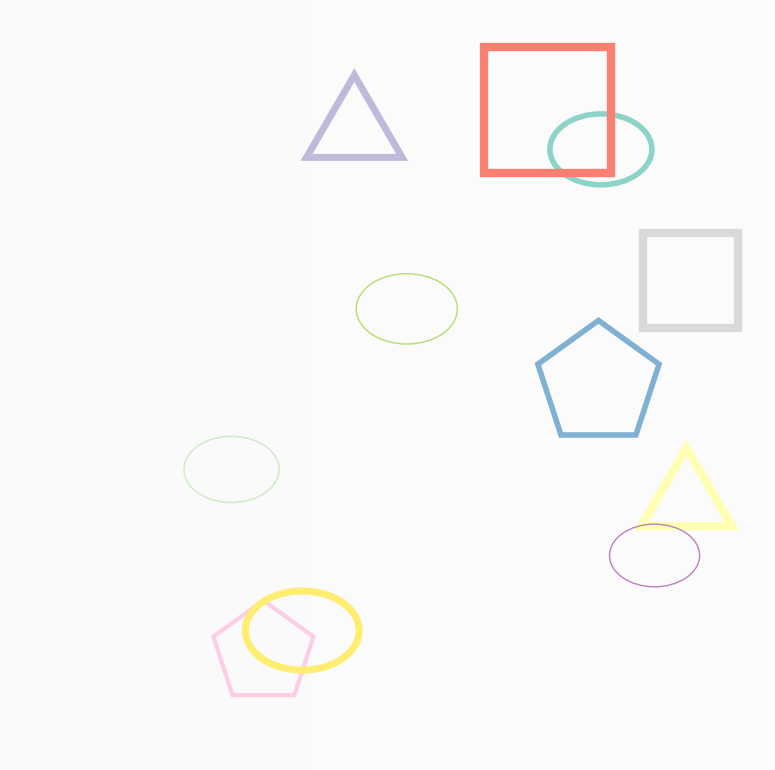[{"shape": "oval", "thickness": 2, "radius": 0.33, "center": [0.775, 0.806]}, {"shape": "triangle", "thickness": 3, "radius": 0.34, "center": [0.886, 0.351]}, {"shape": "triangle", "thickness": 2.5, "radius": 0.36, "center": [0.457, 0.831]}, {"shape": "square", "thickness": 3, "radius": 0.41, "center": [0.706, 0.857]}, {"shape": "pentagon", "thickness": 2, "radius": 0.41, "center": [0.772, 0.502]}, {"shape": "oval", "thickness": 0.5, "radius": 0.33, "center": [0.525, 0.599]}, {"shape": "pentagon", "thickness": 1.5, "radius": 0.34, "center": [0.34, 0.152]}, {"shape": "square", "thickness": 3, "radius": 0.31, "center": [0.891, 0.636]}, {"shape": "oval", "thickness": 0.5, "radius": 0.29, "center": [0.845, 0.279]}, {"shape": "oval", "thickness": 0.5, "radius": 0.31, "center": [0.299, 0.39]}, {"shape": "oval", "thickness": 2.5, "radius": 0.37, "center": [0.39, 0.181]}]